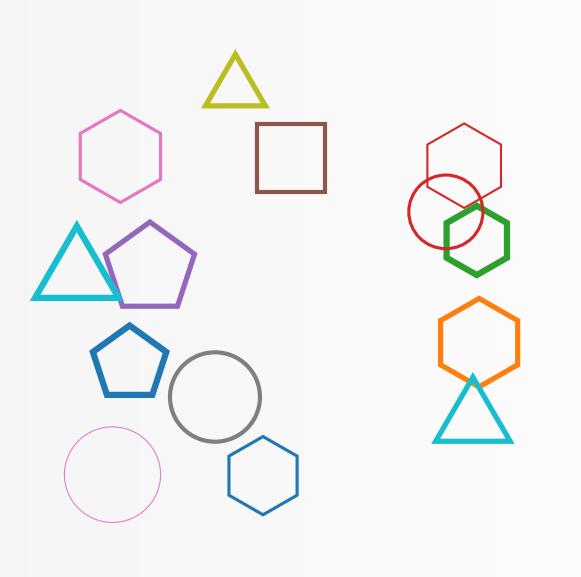[{"shape": "pentagon", "thickness": 3, "radius": 0.33, "center": [0.223, 0.369]}, {"shape": "hexagon", "thickness": 1.5, "radius": 0.34, "center": [0.453, 0.175]}, {"shape": "hexagon", "thickness": 2.5, "radius": 0.38, "center": [0.824, 0.406]}, {"shape": "hexagon", "thickness": 3, "radius": 0.3, "center": [0.82, 0.583]}, {"shape": "circle", "thickness": 1.5, "radius": 0.32, "center": [0.767, 0.632]}, {"shape": "hexagon", "thickness": 1, "radius": 0.37, "center": [0.799, 0.712]}, {"shape": "pentagon", "thickness": 2.5, "radius": 0.4, "center": [0.258, 0.534]}, {"shape": "square", "thickness": 2, "radius": 0.29, "center": [0.501, 0.726]}, {"shape": "hexagon", "thickness": 1.5, "radius": 0.4, "center": [0.207, 0.728]}, {"shape": "circle", "thickness": 0.5, "radius": 0.41, "center": [0.194, 0.177]}, {"shape": "circle", "thickness": 2, "radius": 0.39, "center": [0.37, 0.312]}, {"shape": "triangle", "thickness": 2.5, "radius": 0.3, "center": [0.405, 0.846]}, {"shape": "triangle", "thickness": 3, "radius": 0.41, "center": [0.132, 0.525]}, {"shape": "triangle", "thickness": 2.5, "radius": 0.37, "center": [0.814, 0.272]}]